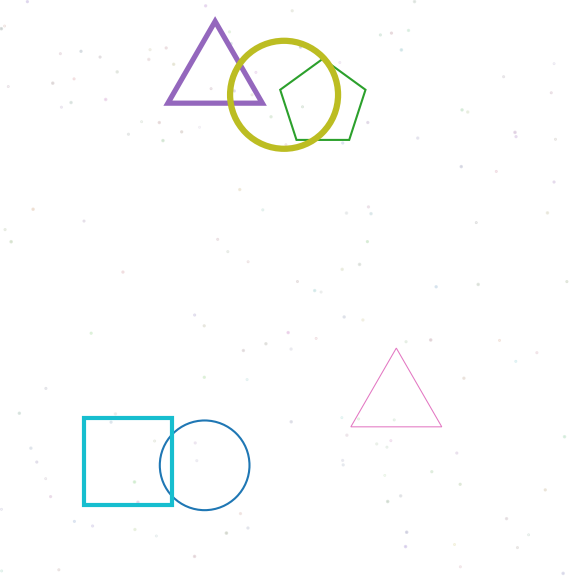[{"shape": "circle", "thickness": 1, "radius": 0.39, "center": [0.354, 0.193]}, {"shape": "pentagon", "thickness": 1, "radius": 0.39, "center": [0.559, 0.82]}, {"shape": "triangle", "thickness": 2.5, "radius": 0.47, "center": [0.373, 0.868]}, {"shape": "triangle", "thickness": 0.5, "radius": 0.45, "center": [0.686, 0.305]}, {"shape": "circle", "thickness": 3, "radius": 0.47, "center": [0.492, 0.835]}, {"shape": "square", "thickness": 2, "radius": 0.38, "center": [0.221, 0.2]}]